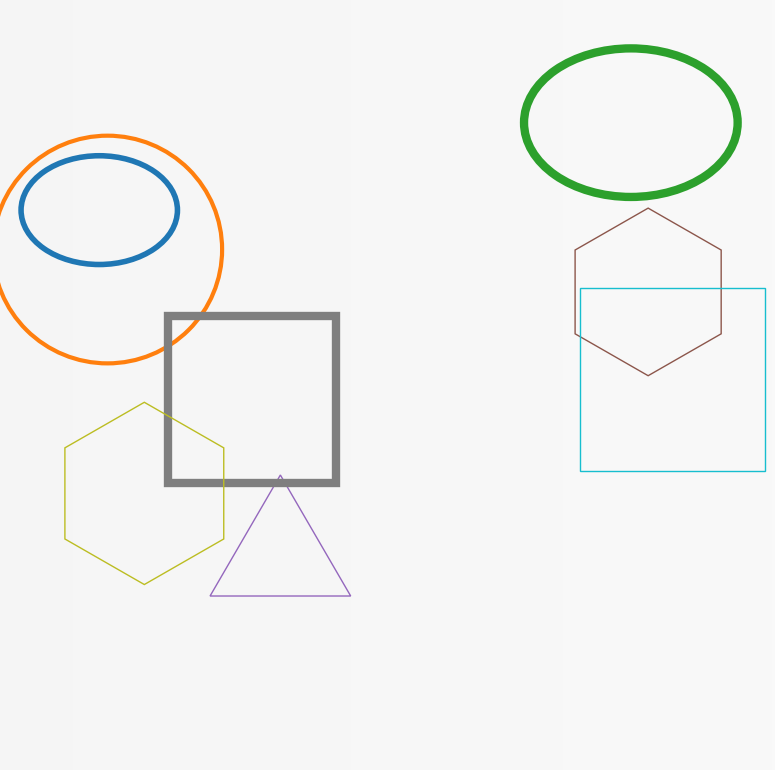[{"shape": "oval", "thickness": 2, "radius": 0.5, "center": [0.128, 0.727]}, {"shape": "circle", "thickness": 1.5, "radius": 0.74, "center": [0.139, 0.676]}, {"shape": "oval", "thickness": 3, "radius": 0.69, "center": [0.814, 0.841]}, {"shape": "triangle", "thickness": 0.5, "radius": 0.52, "center": [0.362, 0.278]}, {"shape": "hexagon", "thickness": 0.5, "radius": 0.54, "center": [0.836, 0.621]}, {"shape": "square", "thickness": 3, "radius": 0.54, "center": [0.325, 0.482]}, {"shape": "hexagon", "thickness": 0.5, "radius": 0.59, "center": [0.186, 0.359]}, {"shape": "square", "thickness": 0.5, "radius": 0.6, "center": [0.867, 0.507]}]